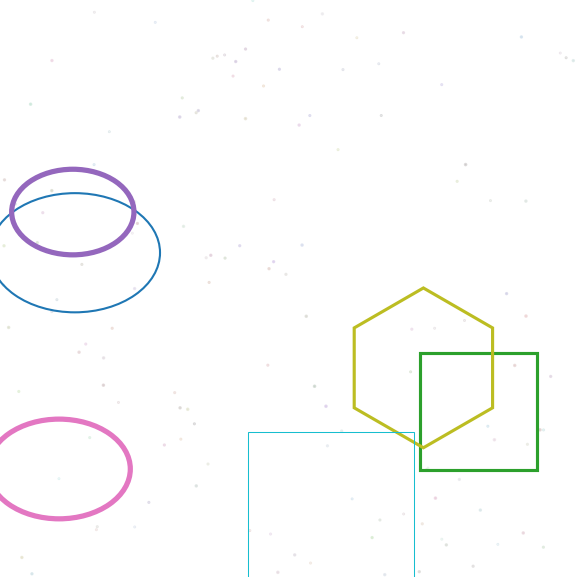[{"shape": "oval", "thickness": 1, "radius": 0.74, "center": [0.13, 0.561]}, {"shape": "square", "thickness": 1.5, "radius": 0.51, "center": [0.828, 0.286]}, {"shape": "oval", "thickness": 2.5, "radius": 0.53, "center": [0.126, 0.632]}, {"shape": "oval", "thickness": 2.5, "radius": 0.62, "center": [0.102, 0.187]}, {"shape": "hexagon", "thickness": 1.5, "radius": 0.69, "center": [0.733, 0.362]}, {"shape": "square", "thickness": 0.5, "radius": 0.72, "center": [0.574, 0.107]}]